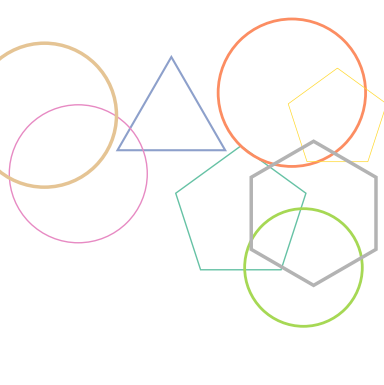[{"shape": "pentagon", "thickness": 1, "radius": 0.89, "center": [0.626, 0.443]}, {"shape": "circle", "thickness": 2, "radius": 0.96, "center": [0.758, 0.759]}, {"shape": "triangle", "thickness": 1.5, "radius": 0.81, "center": [0.445, 0.691]}, {"shape": "circle", "thickness": 1, "radius": 0.9, "center": [0.203, 0.549]}, {"shape": "circle", "thickness": 2, "radius": 0.76, "center": [0.788, 0.305]}, {"shape": "pentagon", "thickness": 0.5, "radius": 0.67, "center": [0.876, 0.689]}, {"shape": "circle", "thickness": 2.5, "radius": 0.93, "center": [0.116, 0.701]}, {"shape": "hexagon", "thickness": 2.5, "radius": 0.94, "center": [0.815, 0.446]}]